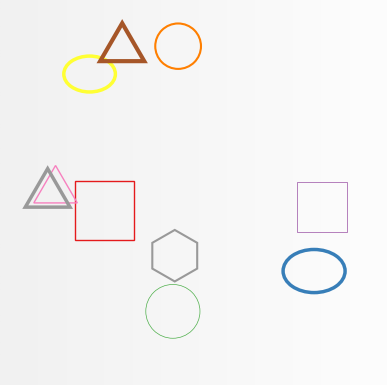[{"shape": "square", "thickness": 1, "radius": 0.38, "center": [0.27, 0.452]}, {"shape": "oval", "thickness": 2.5, "radius": 0.4, "center": [0.811, 0.296]}, {"shape": "circle", "thickness": 0.5, "radius": 0.35, "center": [0.446, 0.191]}, {"shape": "square", "thickness": 0.5, "radius": 0.32, "center": [0.831, 0.462]}, {"shape": "circle", "thickness": 1.5, "radius": 0.29, "center": [0.46, 0.88]}, {"shape": "oval", "thickness": 2.5, "radius": 0.33, "center": [0.231, 0.808]}, {"shape": "triangle", "thickness": 3, "radius": 0.33, "center": [0.315, 0.874]}, {"shape": "triangle", "thickness": 1, "radius": 0.32, "center": [0.143, 0.505]}, {"shape": "hexagon", "thickness": 1.5, "radius": 0.33, "center": [0.451, 0.336]}, {"shape": "triangle", "thickness": 2.5, "radius": 0.33, "center": [0.123, 0.495]}]